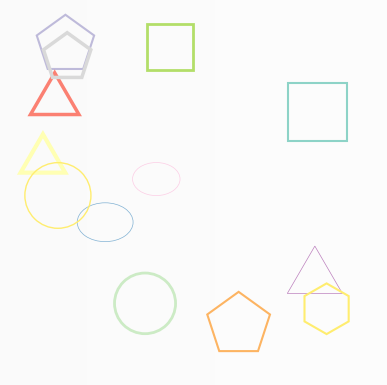[{"shape": "square", "thickness": 1.5, "radius": 0.38, "center": [0.819, 0.709]}, {"shape": "triangle", "thickness": 3, "radius": 0.33, "center": [0.111, 0.585]}, {"shape": "pentagon", "thickness": 1.5, "radius": 0.39, "center": [0.169, 0.884]}, {"shape": "triangle", "thickness": 2.5, "radius": 0.36, "center": [0.141, 0.739]}, {"shape": "oval", "thickness": 0.5, "radius": 0.36, "center": [0.271, 0.423]}, {"shape": "pentagon", "thickness": 1.5, "radius": 0.43, "center": [0.616, 0.157]}, {"shape": "square", "thickness": 2, "radius": 0.3, "center": [0.438, 0.878]}, {"shape": "oval", "thickness": 0.5, "radius": 0.31, "center": [0.403, 0.535]}, {"shape": "pentagon", "thickness": 2.5, "radius": 0.32, "center": [0.173, 0.851]}, {"shape": "triangle", "thickness": 0.5, "radius": 0.41, "center": [0.812, 0.279]}, {"shape": "circle", "thickness": 2, "radius": 0.39, "center": [0.374, 0.212]}, {"shape": "circle", "thickness": 1, "radius": 0.43, "center": [0.149, 0.492]}, {"shape": "hexagon", "thickness": 1.5, "radius": 0.33, "center": [0.843, 0.198]}]